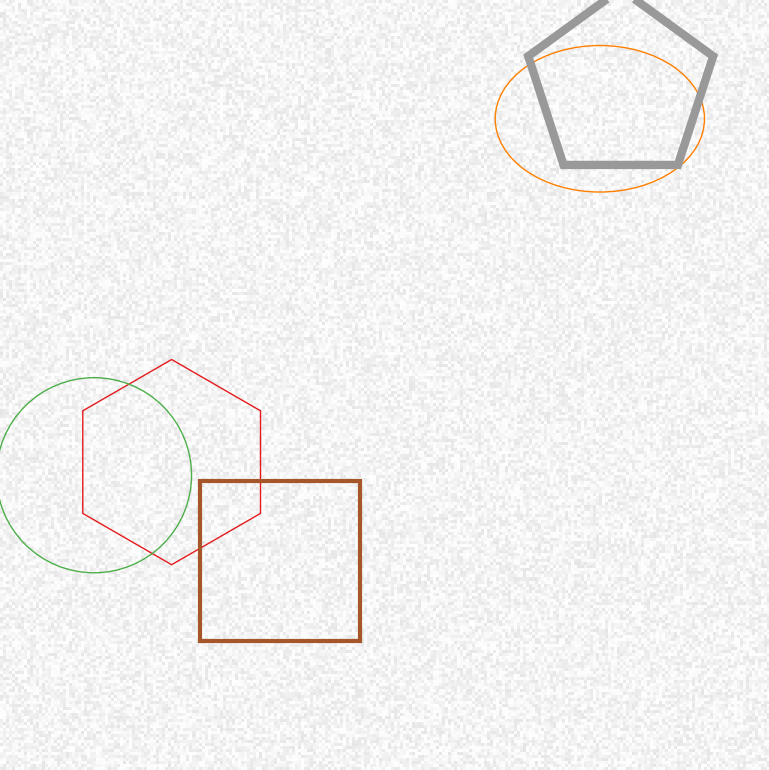[{"shape": "hexagon", "thickness": 0.5, "radius": 0.67, "center": [0.223, 0.4]}, {"shape": "circle", "thickness": 0.5, "radius": 0.63, "center": [0.122, 0.383]}, {"shape": "oval", "thickness": 0.5, "radius": 0.68, "center": [0.779, 0.846]}, {"shape": "square", "thickness": 1.5, "radius": 0.52, "center": [0.364, 0.272]}, {"shape": "pentagon", "thickness": 3, "radius": 0.63, "center": [0.806, 0.888]}]